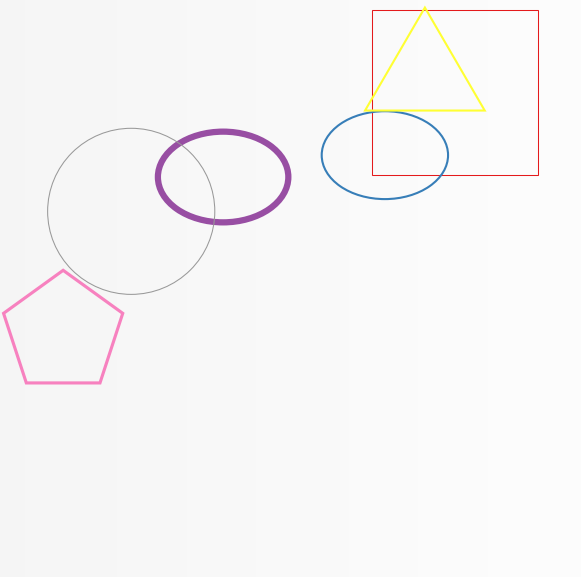[{"shape": "square", "thickness": 0.5, "radius": 0.72, "center": [0.783, 0.838]}, {"shape": "oval", "thickness": 1, "radius": 0.54, "center": [0.662, 0.73]}, {"shape": "oval", "thickness": 3, "radius": 0.56, "center": [0.384, 0.693]}, {"shape": "triangle", "thickness": 1, "radius": 0.59, "center": [0.731, 0.867]}, {"shape": "pentagon", "thickness": 1.5, "radius": 0.54, "center": [0.109, 0.423]}, {"shape": "circle", "thickness": 0.5, "radius": 0.72, "center": [0.226, 0.633]}]